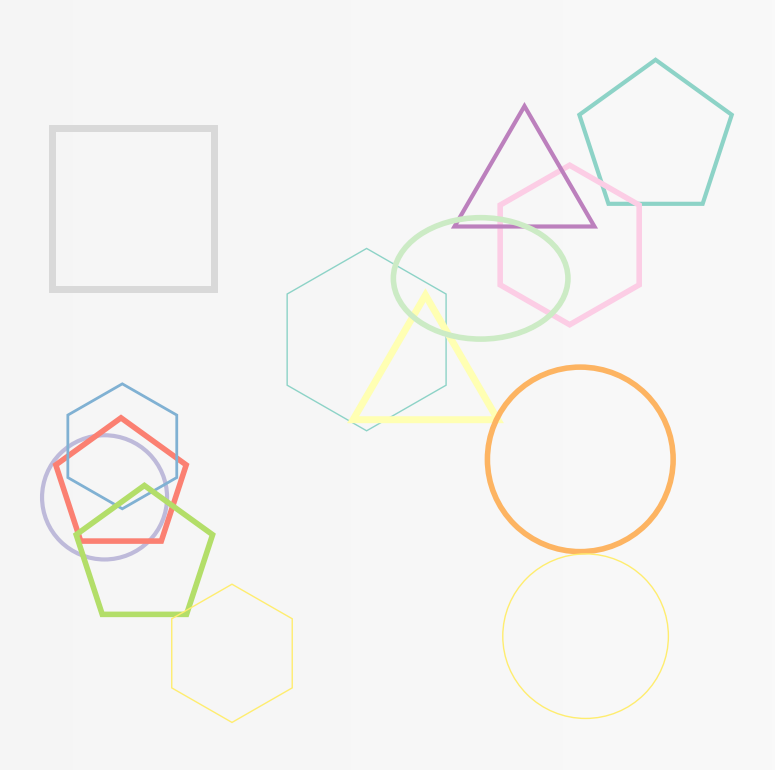[{"shape": "pentagon", "thickness": 1.5, "radius": 0.52, "center": [0.846, 0.819]}, {"shape": "hexagon", "thickness": 0.5, "radius": 0.59, "center": [0.473, 0.559]}, {"shape": "triangle", "thickness": 2.5, "radius": 0.54, "center": [0.549, 0.509]}, {"shape": "circle", "thickness": 1.5, "radius": 0.4, "center": [0.135, 0.354]}, {"shape": "pentagon", "thickness": 2, "radius": 0.44, "center": [0.156, 0.369]}, {"shape": "hexagon", "thickness": 1, "radius": 0.41, "center": [0.158, 0.42]}, {"shape": "circle", "thickness": 2, "radius": 0.6, "center": [0.749, 0.403]}, {"shape": "pentagon", "thickness": 2, "radius": 0.46, "center": [0.186, 0.277]}, {"shape": "hexagon", "thickness": 2, "radius": 0.52, "center": [0.735, 0.682]}, {"shape": "square", "thickness": 2.5, "radius": 0.52, "center": [0.172, 0.729]}, {"shape": "triangle", "thickness": 1.5, "radius": 0.52, "center": [0.677, 0.758]}, {"shape": "oval", "thickness": 2, "radius": 0.56, "center": [0.62, 0.638]}, {"shape": "hexagon", "thickness": 0.5, "radius": 0.45, "center": [0.299, 0.152]}, {"shape": "circle", "thickness": 0.5, "radius": 0.53, "center": [0.756, 0.174]}]